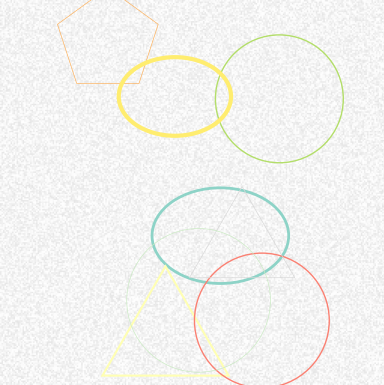[{"shape": "oval", "thickness": 2, "radius": 0.89, "center": [0.572, 0.388]}, {"shape": "triangle", "thickness": 1.5, "radius": 0.95, "center": [0.43, 0.119]}, {"shape": "circle", "thickness": 1, "radius": 0.88, "center": [0.68, 0.167]}, {"shape": "pentagon", "thickness": 0.5, "radius": 0.69, "center": [0.28, 0.894]}, {"shape": "circle", "thickness": 1, "radius": 0.83, "center": [0.726, 0.743]}, {"shape": "triangle", "thickness": 0.5, "radius": 0.79, "center": [0.629, 0.358]}, {"shape": "circle", "thickness": 0.5, "radius": 0.93, "center": [0.516, 0.22]}, {"shape": "oval", "thickness": 3, "radius": 0.73, "center": [0.454, 0.749]}]